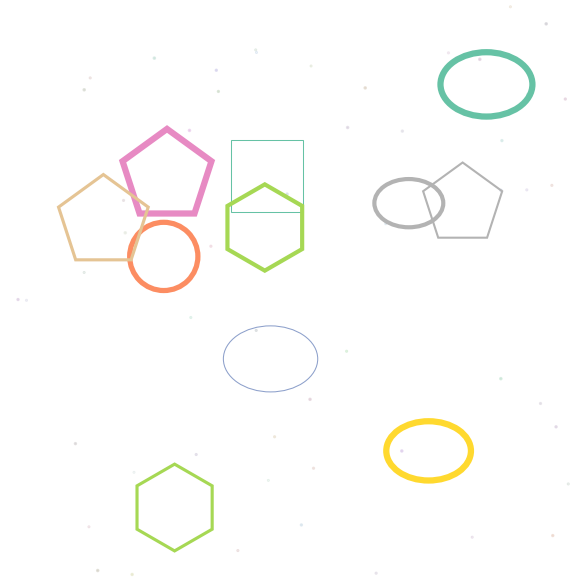[{"shape": "square", "thickness": 0.5, "radius": 0.31, "center": [0.463, 0.695]}, {"shape": "oval", "thickness": 3, "radius": 0.4, "center": [0.842, 0.853]}, {"shape": "circle", "thickness": 2.5, "radius": 0.3, "center": [0.284, 0.555]}, {"shape": "oval", "thickness": 0.5, "radius": 0.41, "center": [0.468, 0.378]}, {"shape": "pentagon", "thickness": 3, "radius": 0.4, "center": [0.289, 0.695]}, {"shape": "hexagon", "thickness": 1.5, "radius": 0.38, "center": [0.302, 0.12]}, {"shape": "hexagon", "thickness": 2, "radius": 0.37, "center": [0.459, 0.605]}, {"shape": "oval", "thickness": 3, "radius": 0.37, "center": [0.742, 0.218]}, {"shape": "pentagon", "thickness": 1.5, "radius": 0.41, "center": [0.179, 0.615]}, {"shape": "oval", "thickness": 2, "radius": 0.3, "center": [0.708, 0.647]}, {"shape": "pentagon", "thickness": 1, "radius": 0.36, "center": [0.801, 0.646]}]